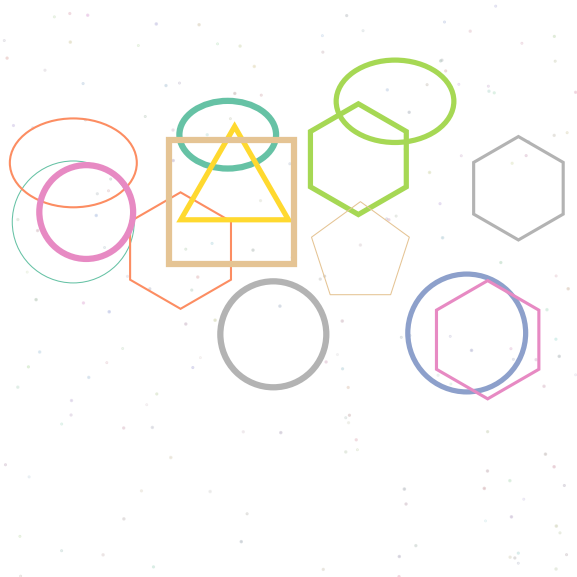[{"shape": "circle", "thickness": 0.5, "radius": 0.53, "center": [0.127, 0.615]}, {"shape": "oval", "thickness": 3, "radius": 0.42, "center": [0.394, 0.766]}, {"shape": "hexagon", "thickness": 1, "radius": 0.5, "center": [0.313, 0.565]}, {"shape": "oval", "thickness": 1, "radius": 0.55, "center": [0.127, 0.717]}, {"shape": "circle", "thickness": 2.5, "radius": 0.51, "center": [0.808, 0.423]}, {"shape": "circle", "thickness": 3, "radius": 0.41, "center": [0.149, 0.632]}, {"shape": "hexagon", "thickness": 1.5, "radius": 0.51, "center": [0.844, 0.411]}, {"shape": "oval", "thickness": 2.5, "radius": 0.51, "center": [0.684, 0.824]}, {"shape": "hexagon", "thickness": 2.5, "radius": 0.48, "center": [0.621, 0.723]}, {"shape": "triangle", "thickness": 2.5, "radius": 0.54, "center": [0.406, 0.672]}, {"shape": "pentagon", "thickness": 0.5, "radius": 0.45, "center": [0.624, 0.561]}, {"shape": "square", "thickness": 3, "radius": 0.54, "center": [0.401, 0.65]}, {"shape": "circle", "thickness": 3, "radius": 0.46, "center": [0.473, 0.42]}, {"shape": "hexagon", "thickness": 1.5, "radius": 0.45, "center": [0.898, 0.673]}]